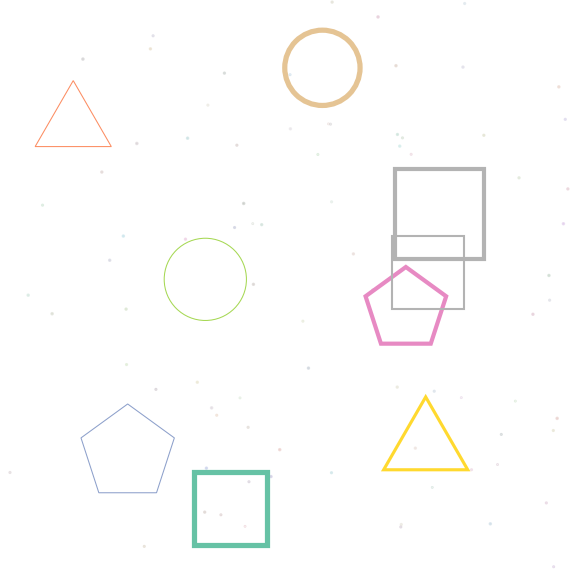[{"shape": "square", "thickness": 2.5, "radius": 0.32, "center": [0.399, 0.119]}, {"shape": "triangle", "thickness": 0.5, "radius": 0.38, "center": [0.127, 0.783]}, {"shape": "pentagon", "thickness": 0.5, "radius": 0.42, "center": [0.221, 0.215]}, {"shape": "pentagon", "thickness": 2, "radius": 0.37, "center": [0.703, 0.463]}, {"shape": "circle", "thickness": 0.5, "radius": 0.36, "center": [0.356, 0.515]}, {"shape": "triangle", "thickness": 1.5, "radius": 0.42, "center": [0.737, 0.228]}, {"shape": "circle", "thickness": 2.5, "radius": 0.33, "center": [0.558, 0.882]}, {"shape": "square", "thickness": 2, "radius": 0.39, "center": [0.761, 0.628]}, {"shape": "square", "thickness": 1, "radius": 0.31, "center": [0.742, 0.527]}]